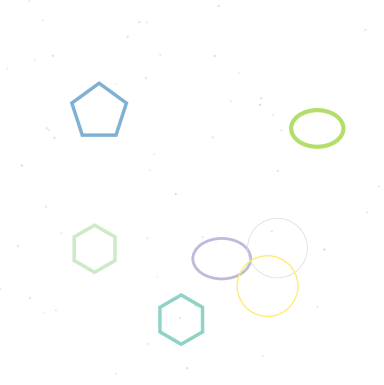[{"shape": "hexagon", "thickness": 2.5, "radius": 0.32, "center": [0.471, 0.17]}, {"shape": "oval", "thickness": 2, "radius": 0.38, "center": [0.576, 0.328]}, {"shape": "pentagon", "thickness": 2.5, "radius": 0.37, "center": [0.257, 0.709]}, {"shape": "oval", "thickness": 3, "radius": 0.34, "center": [0.824, 0.666]}, {"shape": "circle", "thickness": 0.5, "radius": 0.39, "center": [0.721, 0.356]}, {"shape": "hexagon", "thickness": 2.5, "radius": 0.31, "center": [0.246, 0.354]}, {"shape": "circle", "thickness": 1, "radius": 0.39, "center": [0.695, 0.257]}]